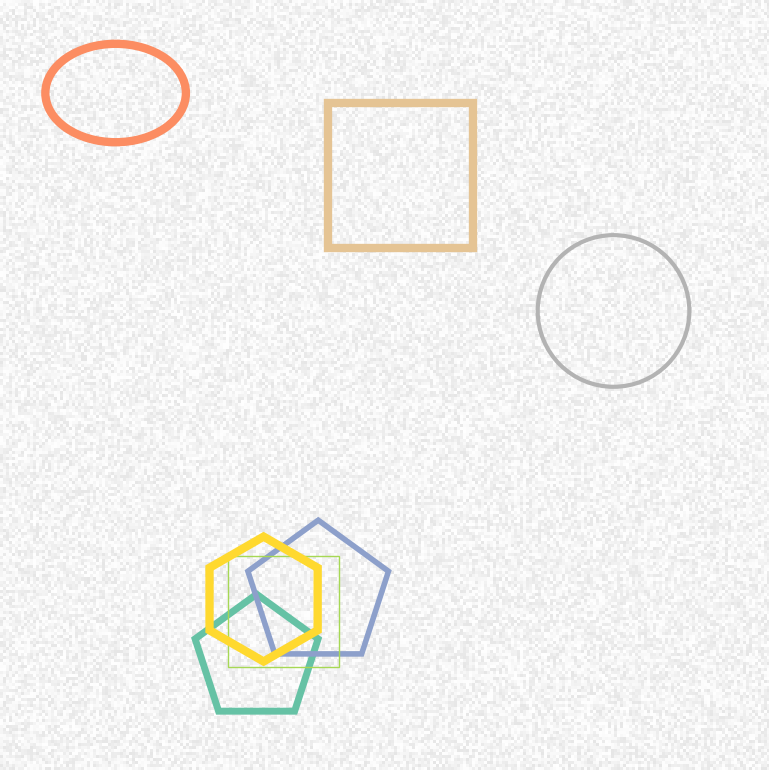[{"shape": "pentagon", "thickness": 2.5, "radius": 0.42, "center": [0.333, 0.144]}, {"shape": "oval", "thickness": 3, "radius": 0.46, "center": [0.15, 0.879]}, {"shape": "pentagon", "thickness": 2, "radius": 0.48, "center": [0.413, 0.228]}, {"shape": "square", "thickness": 0.5, "radius": 0.36, "center": [0.369, 0.206]}, {"shape": "hexagon", "thickness": 3, "radius": 0.41, "center": [0.342, 0.222]}, {"shape": "square", "thickness": 3, "radius": 0.47, "center": [0.521, 0.772]}, {"shape": "circle", "thickness": 1.5, "radius": 0.49, "center": [0.797, 0.596]}]